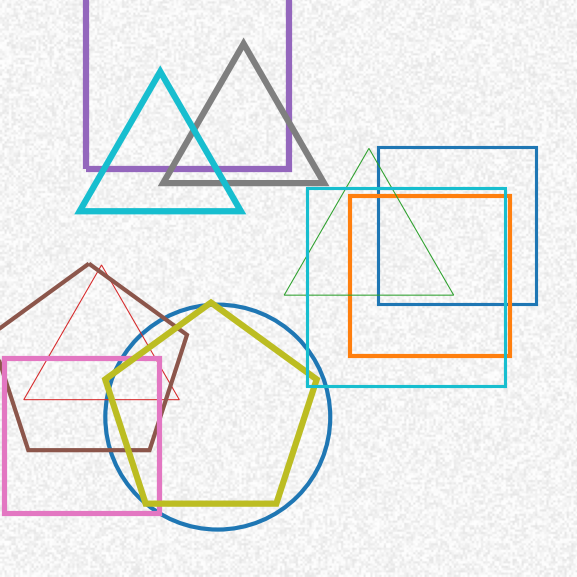[{"shape": "square", "thickness": 1.5, "radius": 0.68, "center": [0.792, 0.609]}, {"shape": "circle", "thickness": 2, "radius": 0.97, "center": [0.377, 0.277]}, {"shape": "square", "thickness": 2, "radius": 0.69, "center": [0.745, 0.521]}, {"shape": "triangle", "thickness": 0.5, "radius": 0.85, "center": [0.639, 0.573]}, {"shape": "triangle", "thickness": 0.5, "radius": 0.78, "center": [0.176, 0.385]}, {"shape": "square", "thickness": 3, "radius": 0.88, "center": [0.325, 0.883]}, {"shape": "pentagon", "thickness": 2, "radius": 0.89, "center": [0.154, 0.364]}, {"shape": "square", "thickness": 2.5, "radius": 0.67, "center": [0.141, 0.245]}, {"shape": "triangle", "thickness": 3, "radius": 0.8, "center": [0.422, 0.762]}, {"shape": "pentagon", "thickness": 3, "radius": 0.96, "center": [0.365, 0.283]}, {"shape": "square", "thickness": 1.5, "radius": 0.86, "center": [0.703, 0.502]}, {"shape": "triangle", "thickness": 3, "radius": 0.81, "center": [0.278, 0.714]}]